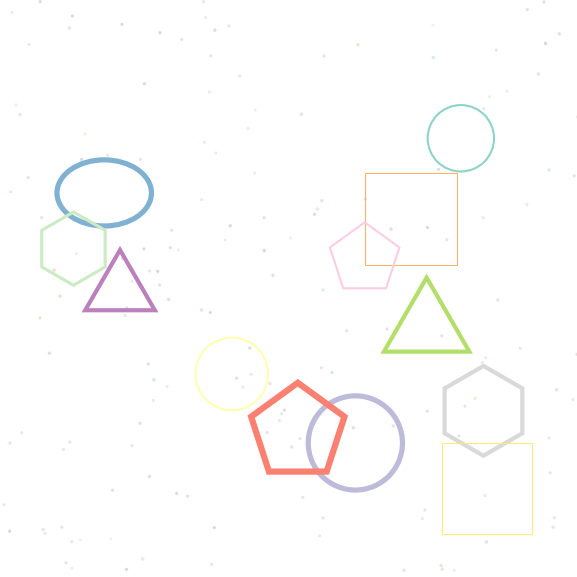[{"shape": "circle", "thickness": 1, "radius": 0.29, "center": [0.798, 0.76]}, {"shape": "circle", "thickness": 1, "radius": 0.31, "center": [0.401, 0.352]}, {"shape": "circle", "thickness": 2.5, "radius": 0.41, "center": [0.615, 0.232]}, {"shape": "pentagon", "thickness": 3, "radius": 0.42, "center": [0.516, 0.251]}, {"shape": "oval", "thickness": 2.5, "radius": 0.41, "center": [0.18, 0.665]}, {"shape": "square", "thickness": 0.5, "radius": 0.4, "center": [0.711, 0.62]}, {"shape": "triangle", "thickness": 2, "radius": 0.43, "center": [0.739, 0.433]}, {"shape": "pentagon", "thickness": 1, "radius": 0.32, "center": [0.631, 0.551]}, {"shape": "hexagon", "thickness": 2, "radius": 0.39, "center": [0.837, 0.288]}, {"shape": "triangle", "thickness": 2, "radius": 0.35, "center": [0.208, 0.497]}, {"shape": "hexagon", "thickness": 1.5, "radius": 0.32, "center": [0.127, 0.569]}, {"shape": "square", "thickness": 0.5, "radius": 0.39, "center": [0.843, 0.153]}]